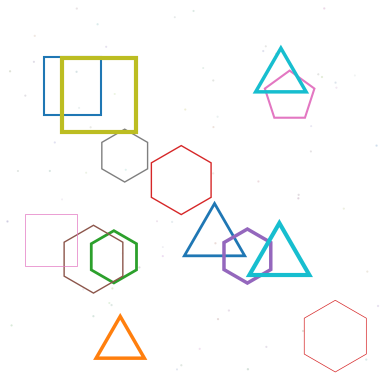[{"shape": "triangle", "thickness": 2, "radius": 0.45, "center": [0.557, 0.381]}, {"shape": "square", "thickness": 1.5, "radius": 0.37, "center": [0.189, 0.777]}, {"shape": "triangle", "thickness": 2.5, "radius": 0.36, "center": [0.312, 0.106]}, {"shape": "hexagon", "thickness": 2, "radius": 0.34, "center": [0.296, 0.333]}, {"shape": "hexagon", "thickness": 1, "radius": 0.45, "center": [0.471, 0.532]}, {"shape": "hexagon", "thickness": 0.5, "radius": 0.47, "center": [0.871, 0.127]}, {"shape": "hexagon", "thickness": 2.5, "radius": 0.35, "center": [0.643, 0.335]}, {"shape": "hexagon", "thickness": 1, "radius": 0.44, "center": [0.243, 0.327]}, {"shape": "pentagon", "thickness": 1.5, "radius": 0.34, "center": [0.752, 0.749]}, {"shape": "square", "thickness": 0.5, "radius": 0.33, "center": [0.132, 0.377]}, {"shape": "hexagon", "thickness": 1, "radius": 0.34, "center": [0.324, 0.596]}, {"shape": "square", "thickness": 3, "radius": 0.48, "center": [0.258, 0.754]}, {"shape": "triangle", "thickness": 2.5, "radius": 0.38, "center": [0.73, 0.799]}, {"shape": "triangle", "thickness": 3, "radius": 0.45, "center": [0.726, 0.331]}]